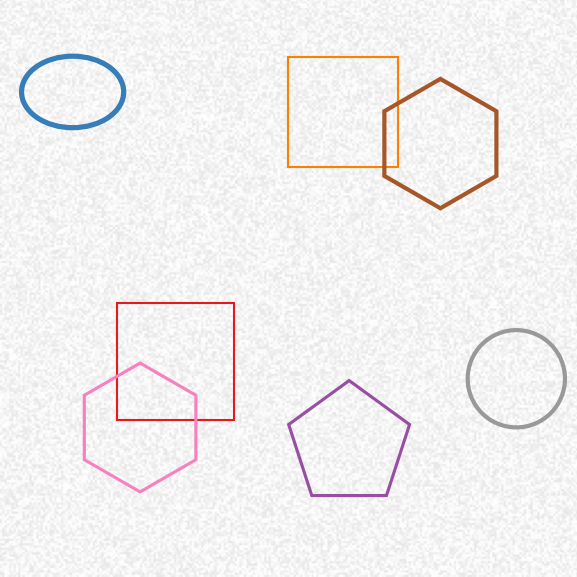[{"shape": "square", "thickness": 1, "radius": 0.51, "center": [0.304, 0.373]}, {"shape": "oval", "thickness": 2.5, "radius": 0.44, "center": [0.126, 0.84]}, {"shape": "pentagon", "thickness": 1.5, "radius": 0.55, "center": [0.605, 0.23]}, {"shape": "square", "thickness": 1, "radius": 0.48, "center": [0.594, 0.805]}, {"shape": "hexagon", "thickness": 2, "radius": 0.56, "center": [0.763, 0.751]}, {"shape": "hexagon", "thickness": 1.5, "radius": 0.56, "center": [0.243, 0.259]}, {"shape": "circle", "thickness": 2, "radius": 0.42, "center": [0.894, 0.343]}]